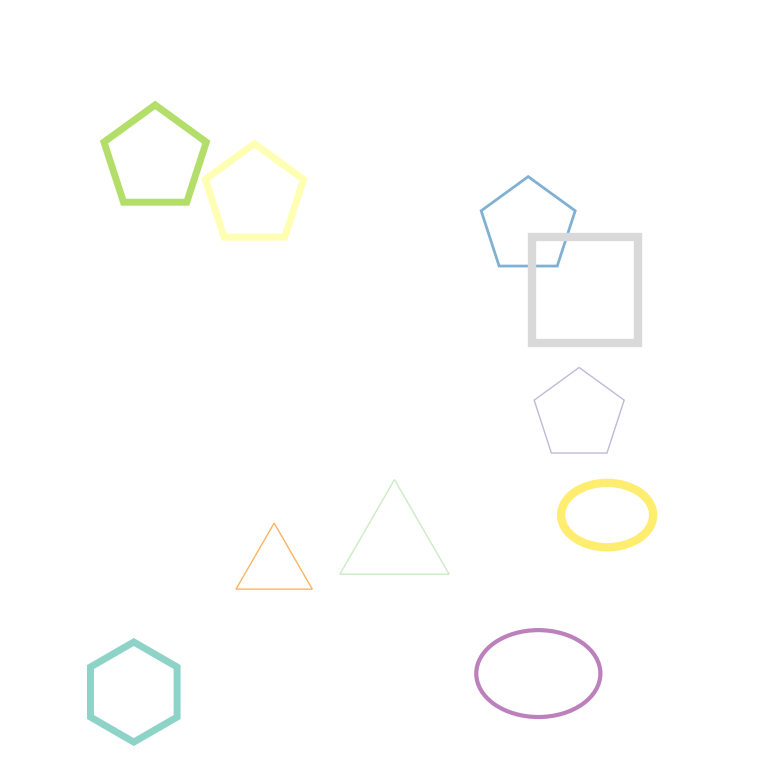[{"shape": "hexagon", "thickness": 2.5, "radius": 0.32, "center": [0.174, 0.101]}, {"shape": "pentagon", "thickness": 2.5, "radius": 0.34, "center": [0.33, 0.746]}, {"shape": "pentagon", "thickness": 0.5, "radius": 0.31, "center": [0.752, 0.461]}, {"shape": "pentagon", "thickness": 1, "radius": 0.32, "center": [0.686, 0.706]}, {"shape": "triangle", "thickness": 0.5, "radius": 0.29, "center": [0.356, 0.263]}, {"shape": "pentagon", "thickness": 2.5, "radius": 0.35, "center": [0.201, 0.794]}, {"shape": "square", "thickness": 3, "radius": 0.35, "center": [0.76, 0.623]}, {"shape": "oval", "thickness": 1.5, "radius": 0.4, "center": [0.699, 0.125]}, {"shape": "triangle", "thickness": 0.5, "radius": 0.41, "center": [0.512, 0.295]}, {"shape": "oval", "thickness": 3, "radius": 0.3, "center": [0.788, 0.331]}]